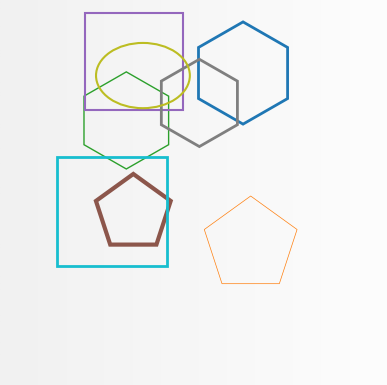[{"shape": "hexagon", "thickness": 2, "radius": 0.66, "center": [0.627, 0.81]}, {"shape": "pentagon", "thickness": 0.5, "radius": 0.63, "center": [0.647, 0.365]}, {"shape": "hexagon", "thickness": 1, "radius": 0.63, "center": [0.326, 0.687]}, {"shape": "square", "thickness": 1.5, "radius": 0.63, "center": [0.347, 0.841]}, {"shape": "pentagon", "thickness": 3, "radius": 0.51, "center": [0.344, 0.447]}, {"shape": "hexagon", "thickness": 2, "radius": 0.57, "center": [0.515, 0.733]}, {"shape": "oval", "thickness": 1.5, "radius": 0.61, "center": [0.369, 0.804]}, {"shape": "square", "thickness": 2, "radius": 0.71, "center": [0.289, 0.45]}]